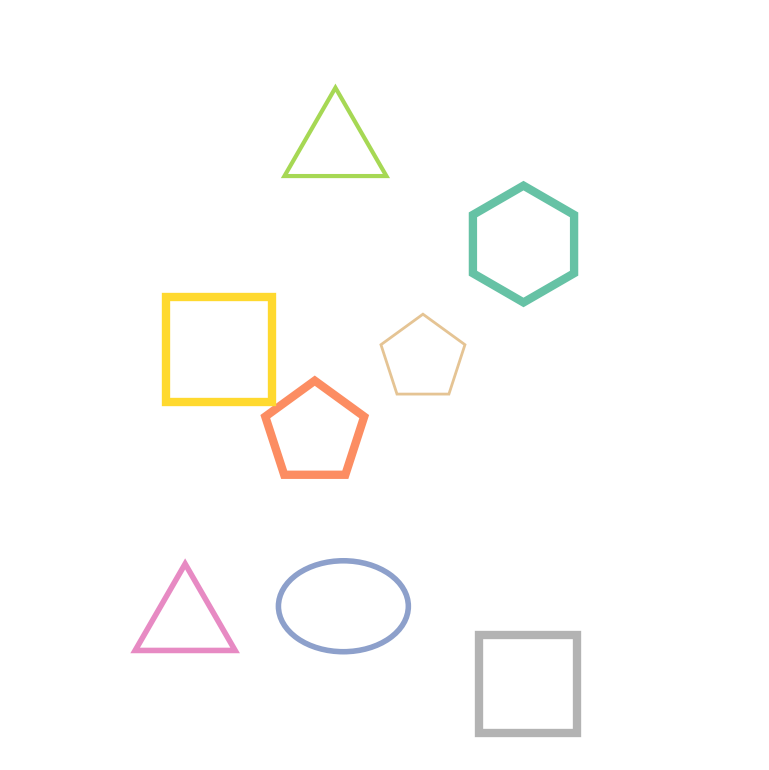[{"shape": "hexagon", "thickness": 3, "radius": 0.38, "center": [0.68, 0.683]}, {"shape": "pentagon", "thickness": 3, "radius": 0.34, "center": [0.409, 0.438]}, {"shape": "oval", "thickness": 2, "radius": 0.42, "center": [0.446, 0.213]}, {"shape": "triangle", "thickness": 2, "radius": 0.37, "center": [0.24, 0.193]}, {"shape": "triangle", "thickness": 1.5, "radius": 0.38, "center": [0.436, 0.81]}, {"shape": "square", "thickness": 3, "radius": 0.34, "center": [0.284, 0.546]}, {"shape": "pentagon", "thickness": 1, "radius": 0.29, "center": [0.549, 0.535]}, {"shape": "square", "thickness": 3, "radius": 0.32, "center": [0.685, 0.112]}]